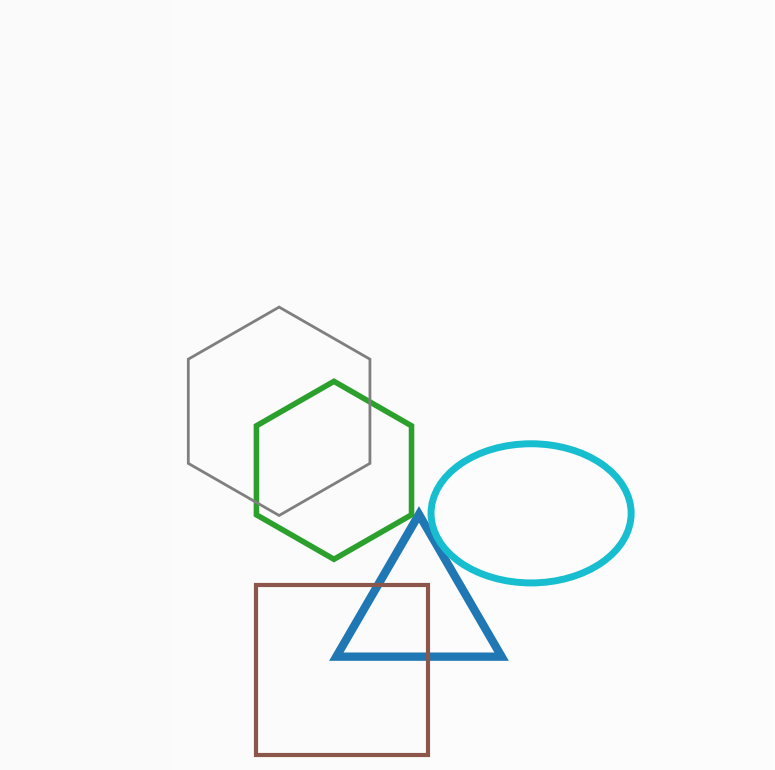[{"shape": "triangle", "thickness": 3, "radius": 0.62, "center": [0.541, 0.209]}, {"shape": "hexagon", "thickness": 2, "radius": 0.58, "center": [0.431, 0.389]}, {"shape": "square", "thickness": 1.5, "radius": 0.55, "center": [0.441, 0.13]}, {"shape": "hexagon", "thickness": 1, "radius": 0.68, "center": [0.36, 0.466]}, {"shape": "oval", "thickness": 2.5, "radius": 0.65, "center": [0.685, 0.333]}]